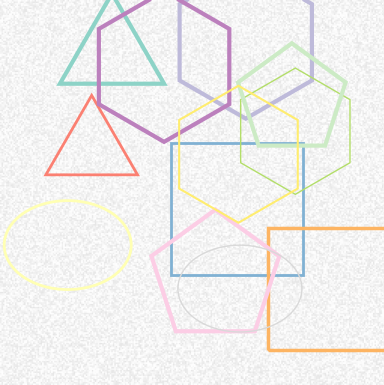[{"shape": "triangle", "thickness": 3, "radius": 0.78, "center": [0.291, 0.861]}, {"shape": "oval", "thickness": 2, "radius": 0.82, "center": [0.176, 0.363]}, {"shape": "hexagon", "thickness": 3, "radius": 0.99, "center": [0.638, 0.89]}, {"shape": "triangle", "thickness": 2, "radius": 0.69, "center": [0.238, 0.615]}, {"shape": "square", "thickness": 2, "radius": 0.86, "center": [0.616, 0.458]}, {"shape": "square", "thickness": 2.5, "radius": 0.79, "center": [0.855, 0.248]}, {"shape": "hexagon", "thickness": 1, "radius": 0.82, "center": [0.767, 0.659]}, {"shape": "pentagon", "thickness": 3, "radius": 0.87, "center": [0.559, 0.281]}, {"shape": "oval", "thickness": 1, "radius": 0.81, "center": [0.623, 0.25]}, {"shape": "hexagon", "thickness": 3, "radius": 0.98, "center": [0.426, 0.827]}, {"shape": "pentagon", "thickness": 3, "radius": 0.73, "center": [0.758, 0.741]}, {"shape": "hexagon", "thickness": 1.5, "radius": 0.89, "center": [0.619, 0.599]}]